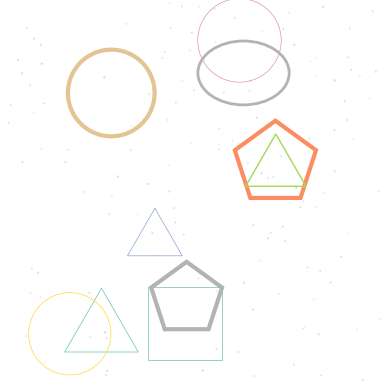[{"shape": "triangle", "thickness": 0.5, "radius": 0.55, "center": [0.264, 0.141]}, {"shape": "square", "thickness": 0.5, "radius": 0.48, "center": [0.481, 0.16]}, {"shape": "pentagon", "thickness": 3, "radius": 0.55, "center": [0.715, 0.576]}, {"shape": "triangle", "thickness": 0.5, "radius": 0.41, "center": [0.402, 0.377]}, {"shape": "circle", "thickness": 0.5, "radius": 0.54, "center": [0.622, 0.895]}, {"shape": "triangle", "thickness": 1, "radius": 0.45, "center": [0.716, 0.561]}, {"shape": "circle", "thickness": 0.5, "radius": 0.53, "center": [0.181, 0.133]}, {"shape": "circle", "thickness": 3, "radius": 0.56, "center": [0.289, 0.759]}, {"shape": "oval", "thickness": 2, "radius": 0.59, "center": [0.633, 0.811]}, {"shape": "pentagon", "thickness": 3, "radius": 0.48, "center": [0.485, 0.223]}]